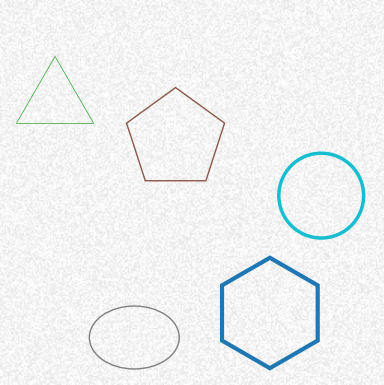[{"shape": "hexagon", "thickness": 3, "radius": 0.72, "center": [0.701, 0.187]}, {"shape": "triangle", "thickness": 0.5, "radius": 0.58, "center": [0.143, 0.738]}, {"shape": "pentagon", "thickness": 1, "radius": 0.67, "center": [0.456, 0.639]}, {"shape": "oval", "thickness": 1, "radius": 0.58, "center": [0.349, 0.123]}, {"shape": "circle", "thickness": 2.5, "radius": 0.55, "center": [0.834, 0.492]}]